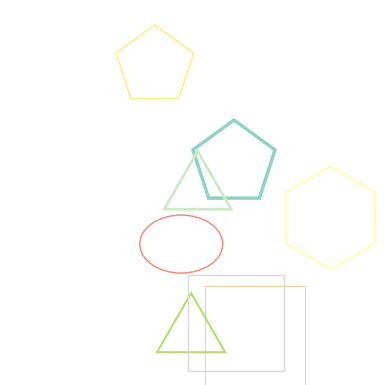[{"shape": "pentagon", "thickness": 2.5, "radius": 0.56, "center": [0.608, 0.576]}, {"shape": "hexagon", "thickness": 1.5, "radius": 0.67, "center": [0.858, 0.434]}, {"shape": "oval", "thickness": 1, "radius": 0.54, "center": [0.471, 0.366]}, {"shape": "square", "thickness": 0.5, "radius": 0.65, "center": [0.662, 0.126]}, {"shape": "triangle", "thickness": 1.5, "radius": 0.51, "center": [0.496, 0.136]}, {"shape": "square", "thickness": 1, "radius": 0.62, "center": [0.614, 0.16]}, {"shape": "triangle", "thickness": 2, "radius": 0.5, "center": [0.513, 0.507]}, {"shape": "pentagon", "thickness": 1, "radius": 0.53, "center": [0.402, 0.829]}]